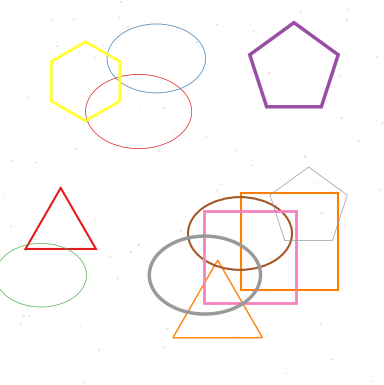[{"shape": "oval", "thickness": 0.5, "radius": 0.69, "center": [0.36, 0.71]}, {"shape": "triangle", "thickness": 1.5, "radius": 0.53, "center": [0.158, 0.406]}, {"shape": "oval", "thickness": 0.5, "radius": 0.64, "center": [0.406, 0.848]}, {"shape": "oval", "thickness": 0.5, "radius": 0.59, "center": [0.106, 0.285]}, {"shape": "pentagon", "thickness": 2.5, "radius": 0.6, "center": [0.764, 0.82]}, {"shape": "square", "thickness": 1.5, "radius": 0.63, "center": [0.752, 0.373]}, {"shape": "triangle", "thickness": 1, "radius": 0.67, "center": [0.565, 0.19]}, {"shape": "hexagon", "thickness": 2, "radius": 0.51, "center": [0.222, 0.789]}, {"shape": "oval", "thickness": 1.5, "radius": 0.68, "center": [0.623, 0.394]}, {"shape": "square", "thickness": 2, "radius": 0.6, "center": [0.649, 0.332]}, {"shape": "pentagon", "thickness": 0.5, "radius": 0.53, "center": [0.802, 0.461]}, {"shape": "oval", "thickness": 2.5, "radius": 0.72, "center": [0.532, 0.285]}]